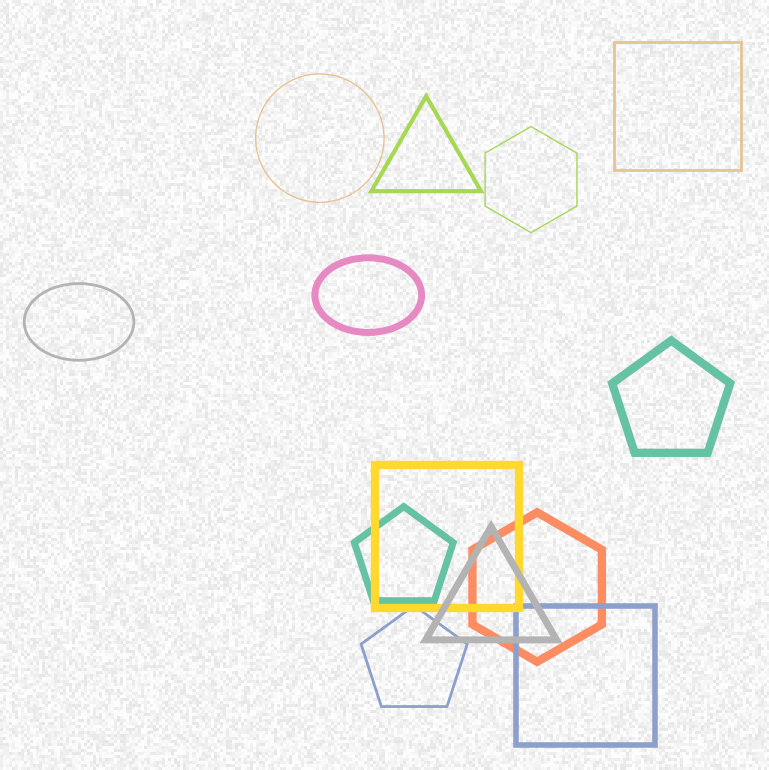[{"shape": "pentagon", "thickness": 3, "radius": 0.4, "center": [0.872, 0.477]}, {"shape": "pentagon", "thickness": 2.5, "radius": 0.34, "center": [0.524, 0.275]}, {"shape": "hexagon", "thickness": 3, "radius": 0.49, "center": [0.698, 0.238]}, {"shape": "pentagon", "thickness": 1, "radius": 0.36, "center": [0.538, 0.141]}, {"shape": "square", "thickness": 2, "radius": 0.45, "center": [0.761, 0.122]}, {"shape": "oval", "thickness": 2.5, "radius": 0.35, "center": [0.478, 0.617]}, {"shape": "hexagon", "thickness": 0.5, "radius": 0.34, "center": [0.69, 0.767]}, {"shape": "triangle", "thickness": 1.5, "radius": 0.41, "center": [0.553, 0.793]}, {"shape": "square", "thickness": 3, "radius": 0.47, "center": [0.58, 0.303]}, {"shape": "circle", "thickness": 0.5, "radius": 0.42, "center": [0.415, 0.821]}, {"shape": "square", "thickness": 1, "radius": 0.41, "center": [0.88, 0.862]}, {"shape": "triangle", "thickness": 2.5, "radius": 0.49, "center": [0.638, 0.218]}, {"shape": "oval", "thickness": 1, "radius": 0.36, "center": [0.103, 0.582]}]